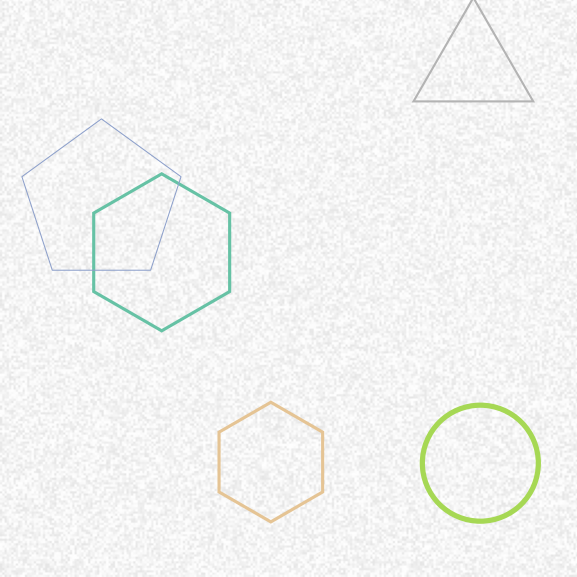[{"shape": "hexagon", "thickness": 1.5, "radius": 0.68, "center": [0.28, 0.562]}, {"shape": "pentagon", "thickness": 0.5, "radius": 0.72, "center": [0.176, 0.648]}, {"shape": "circle", "thickness": 2.5, "radius": 0.5, "center": [0.832, 0.197]}, {"shape": "hexagon", "thickness": 1.5, "radius": 0.52, "center": [0.469, 0.199]}, {"shape": "triangle", "thickness": 1, "radius": 0.6, "center": [0.82, 0.883]}]